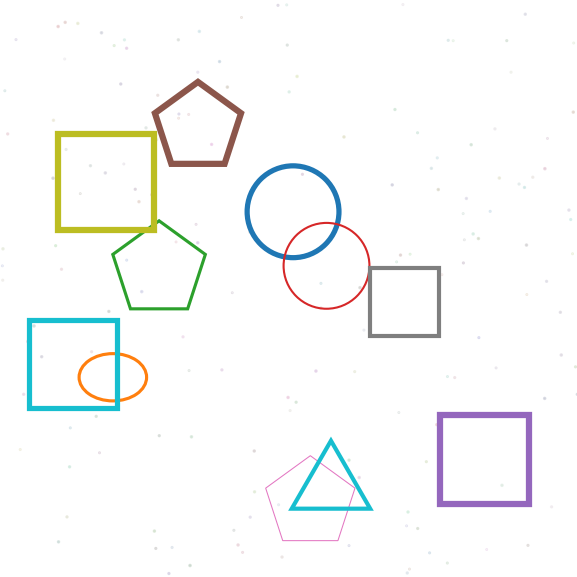[{"shape": "circle", "thickness": 2.5, "radius": 0.4, "center": [0.507, 0.632]}, {"shape": "oval", "thickness": 1.5, "radius": 0.29, "center": [0.195, 0.346]}, {"shape": "pentagon", "thickness": 1.5, "radius": 0.42, "center": [0.275, 0.533]}, {"shape": "circle", "thickness": 1, "radius": 0.37, "center": [0.565, 0.539]}, {"shape": "square", "thickness": 3, "radius": 0.38, "center": [0.839, 0.203]}, {"shape": "pentagon", "thickness": 3, "radius": 0.39, "center": [0.343, 0.779]}, {"shape": "pentagon", "thickness": 0.5, "radius": 0.41, "center": [0.537, 0.129]}, {"shape": "square", "thickness": 2, "radius": 0.3, "center": [0.7, 0.476]}, {"shape": "square", "thickness": 3, "radius": 0.42, "center": [0.184, 0.684]}, {"shape": "triangle", "thickness": 2, "radius": 0.39, "center": [0.573, 0.158]}, {"shape": "square", "thickness": 2.5, "radius": 0.38, "center": [0.126, 0.369]}]